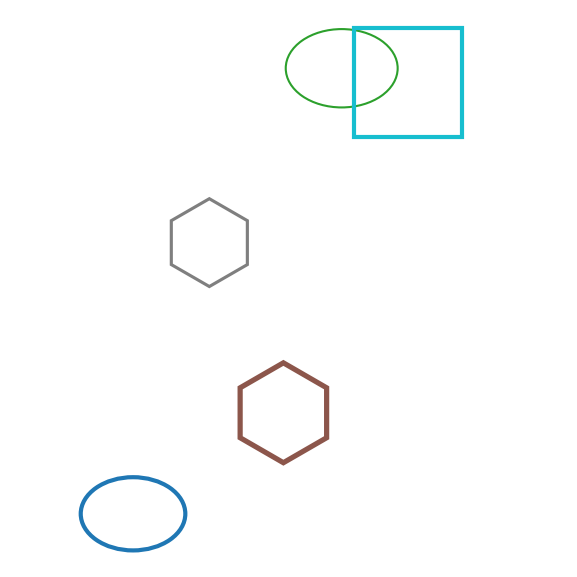[{"shape": "oval", "thickness": 2, "radius": 0.45, "center": [0.23, 0.109]}, {"shape": "oval", "thickness": 1, "radius": 0.48, "center": [0.592, 0.881]}, {"shape": "hexagon", "thickness": 2.5, "radius": 0.43, "center": [0.491, 0.284]}, {"shape": "hexagon", "thickness": 1.5, "radius": 0.38, "center": [0.362, 0.579]}, {"shape": "square", "thickness": 2, "radius": 0.47, "center": [0.707, 0.856]}]